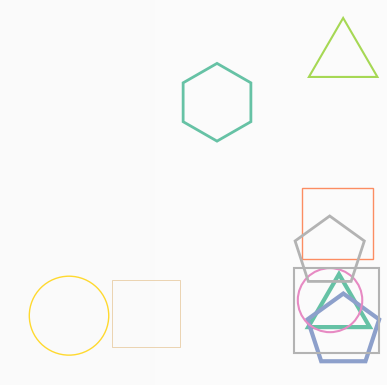[{"shape": "hexagon", "thickness": 2, "radius": 0.5, "center": [0.56, 0.734]}, {"shape": "triangle", "thickness": 3, "radius": 0.46, "center": [0.875, 0.196]}, {"shape": "square", "thickness": 1, "radius": 0.46, "center": [0.87, 0.419]}, {"shape": "pentagon", "thickness": 3, "radius": 0.49, "center": [0.886, 0.14]}, {"shape": "circle", "thickness": 1.5, "radius": 0.42, "center": [0.852, 0.22]}, {"shape": "triangle", "thickness": 1.5, "radius": 0.51, "center": [0.886, 0.851]}, {"shape": "circle", "thickness": 1, "radius": 0.51, "center": [0.178, 0.18]}, {"shape": "square", "thickness": 0.5, "radius": 0.44, "center": [0.376, 0.185]}, {"shape": "square", "thickness": 1.5, "radius": 0.55, "center": [0.868, 0.193]}, {"shape": "pentagon", "thickness": 2, "radius": 0.47, "center": [0.851, 0.345]}]